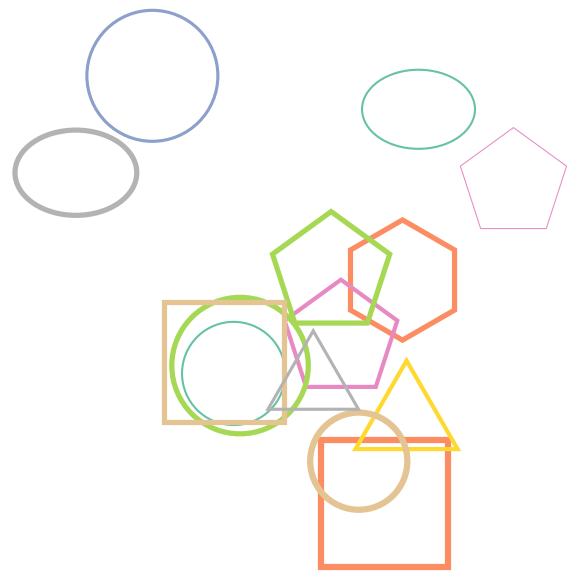[{"shape": "circle", "thickness": 1, "radius": 0.45, "center": [0.405, 0.352]}, {"shape": "oval", "thickness": 1, "radius": 0.49, "center": [0.725, 0.81]}, {"shape": "hexagon", "thickness": 2.5, "radius": 0.52, "center": [0.697, 0.514]}, {"shape": "square", "thickness": 3, "radius": 0.55, "center": [0.666, 0.128]}, {"shape": "circle", "thickness": 1.5, "radius": 0.57, "center": [0.264, 0.868]}, {"shape": "pentagon", "thickness": 2, "radius": 0.51, "center": [0.59, 0.412]}, {"shape": "pentagon", "thickness": 0.5, "radius": 0.48, "center": [0.889, 0.682]}, {"shape": "pentagon", "thickness": 2.5, "radius": 0.53, "center": [0.573, 0.526]}, {"shape": "circle", "thickness": 2.5, "radius": 0.59, "center": [0.416, 0.366]}, {"shape": "triangle", "thickness": 2, "radius": 0.51, "center": [0.704, 0.272]}, {"shape": "circle", "thickness": 3, "radius": 0.42, "center": [0.621, 0.201]}, {"shape": "square", "thickness": 2.5, "radius": 0.52, "center": [0.388, 0.372]}, {"shape": "oval", "thickness": 2.5, "radius": 0.53, "center": [0.131, 0.7]}, {"shape": "triangle", "thickness": 1.5, "radius": 0.45, "center": [0.542, 0.336]}]